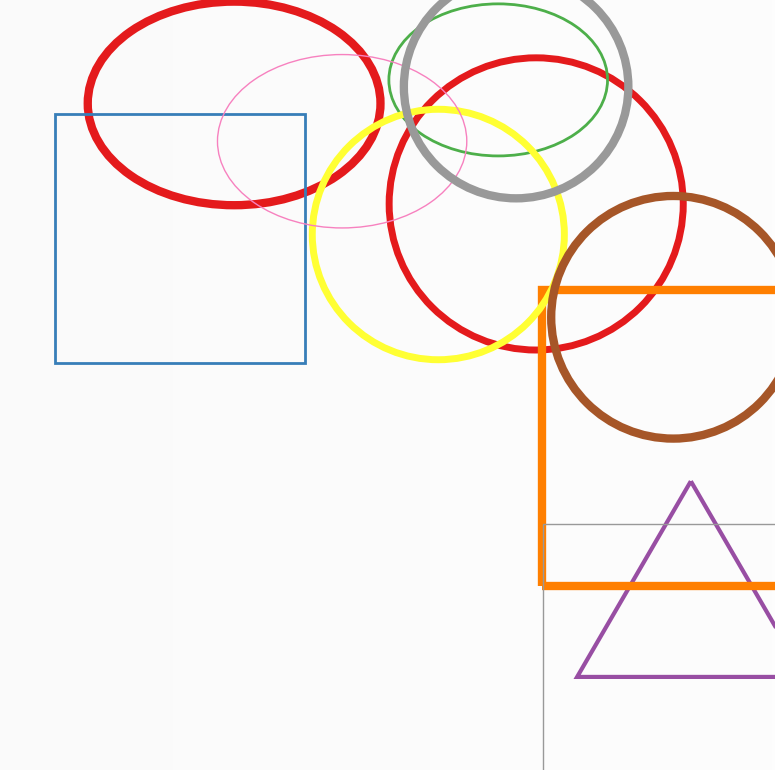[{"shape": "oval", "thickness": 3, "radius": 0.94, "center": [0.302, 0.866]}, {"shape": "circle", "thickness": 2.5, "radius": 0.95, "center": [0.692, 0.735]}, {"shape": "square", "thickness": 1, "radius": 0.81, "center": [0.232, 0.69]}, {"shape": "oval", "thickness": 1, "radius": 0.71, "center": [0.643, 0.896]}, {"shape": "triangle", "thickness": 1.5, "radius": 0.85, "center": [0.891, 0.206]}, {"shape": "square", "thickness": 3, "radius": 0.96, "center": [0.892, 0.431]}, {"shape": "circle", "thickness": 2.5, "radius": 0.81, "center": [0.566, 0.695]}, {"shape": "circle", "thickness": 3, "radius": 0.79, "center": [0.869, 0.588]}, {"shape": "oval", "thickness": 0.5, "radius": 0.8, "center": [0.441, 0.817]}, {"shape": "circle", "thickness": 3, "radius": 0.72, "center": [0.666, 0.887]}, {"shape": "square", "thickness": 0.5, "radius": 0.93, "center": [0.886, 0.133]}]